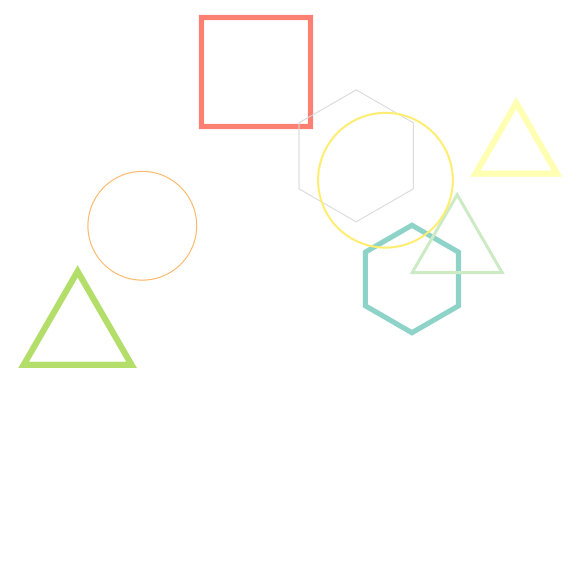[{"shape": "hexagon", "thickness": 2.5, "radius": 0.47, "center": [0.713, 0.516]}, {"shape": "triangle", "thickness": 3, "radius": 0.41, "center": [0.894, 0.739]}, {"shape": "square", "thickness": 2.5, "radius": 0.47, "center": [0.443, 0.876]}, {"shape": "circle", "thickness": 0.5, "radius": 0.47, "center": [0.246, 0.608]}, {"shape": "triangle", "thickness": 3, "radius": 0.54, "center": [0.134, 0.421]}, {"shape": "hexagon", "thickness": 0.5, "radius": 0.57, "center": [0.617, 0.729]}, {"shape": "triangle", "thickness": 1.5, "radius": 0.45, "center": [0.792, 0.572]}, {"shape": "circle", "thickness": 1, "radius": 0.58, "center": [0.667, 0.687]}]